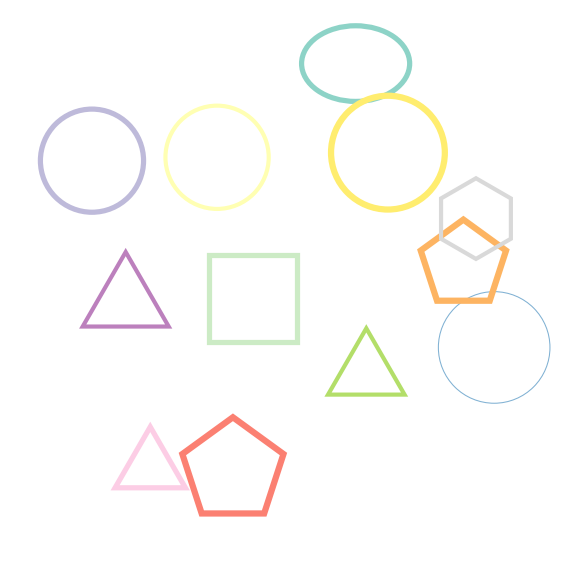[{"shape": "oval", "thickness": 2.5, "radius": 0.47, "center": [0.616, 0.889]}, {"shape": "circle", "thickness": 2, "radius": 0.45, "center": [0.376, 0.727]}, {"shape": "circle", "thickness": 2.5, "radius": 0.45, "center": [0.159, 0.721]}, {"shape": "pentagon", "thickness": 3, "radius": 0.46, "center": [0.403, 0.184]}, {"shape": "circle", "thickness": 0.5, "radius": 0.48, "center": [0.856, 0.397]}, {"shape": "pentagon", "thickness": 3, "radius": 0.39, "center": [0.802, 0.541]}, {"shape": "triangle", "thickness": 2, "radius": 0.38, "center": [0.634, 0.354]}, {"shape": "triangle", "thickness": 2.5, "radius": 0.35, "center": [0.26, 0.19]}, {"shape": "hexagon", "thickness": 2, "radius": 0.35, "center": [0.824, 0.621]}, {"shape": "triangle", "thickness": 2, "radius": 0.43, "center": [0.218, 0.477]}, {"shape": "square", "thickness": 2.5, "radius": 0.38, "center": [0.438, 0.482]}, {"shape": "circle", "thickness": 3, "radius": 0.49, "center": [0.672, 0.735]}]